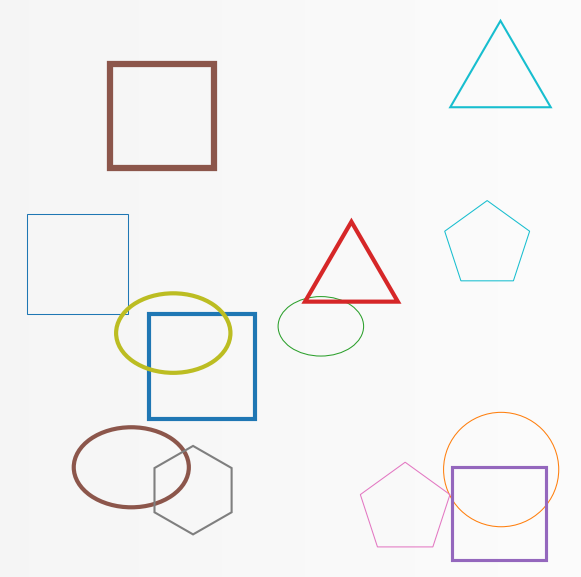[{"shape": "square", "thickness": 2, "radius": 0.46, "center": [0.347, 0.365]}, {"shape": "square", "thickness": 0.5, "radius": 0.43, "center": [0.134, 0.542]}, {"shape": "circle", "thickness": 0.5, "radius": 0.5, "center": [0.862, 0.186]}, {"shape": "oval", "thickness": 0.5, "radius": 0.37, "center": [0.552, 0.434]}, {"shape": "triangle", "thickness": 2, "radius": 0.46, "center": [0.605, 0.523]}, {"shape": "square", "thickness": 1.5, "radius": 0.4, "center": [0.859, 0.109]}, {"shape": "oval", "thickness": 2, "radius": 0.5, "center": [0.226, 0.19]}, {"shape": "square", "thickness": 3, "radius": 0.45, "center": [0.279, 0.798]}, {"shape": "pentagon", "thickness": 0.5, "radius": 0.41, "center": [0.697, 0.118]}, {"shape": "hexagon", "thickness": 1, "radius": 0.38, "center": [0.332, 0.15]}, {"shape": "oval", "thickness": 2, "radius": 0.49, "center": [0.298, 0.422]}, {"shape": "triangle", "thickness": 1, "radius": 0.5, "center": [0.861, 0.863]}, {"shape": "pentagon", "thickness": 0.5, "radius": 0.38, "center": [0.838, 0.575]}]